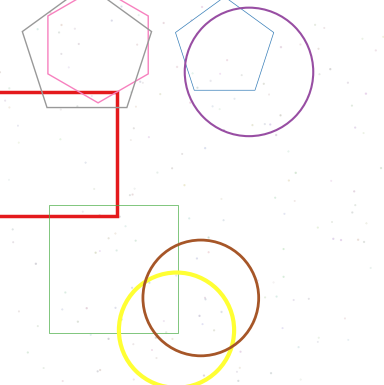[{"shape": "square", "thickness": 2.5, "radius": 0.81, "center": [0.141, 0.599]}, {"shape": "pentagon", "thickness": 0.5, "radius": 0.67, "center": [0.583, 0.874]}, {"shape": "square", "thickness": 0.5, "radius": 0.83, "center": [0.294, 0.301]}, {"shape": "circle", "thickness": 1.5, "radius": 0.83, "center": [0.647, 0.813]}, {"shape": "circle", "thickness": 3, "radius": 0.75, "center": [0.458, 0.142]}, {"shape": "circle", "thickness": 2, "radius": 0.75, "center": [0.522, 0.226]}, {"shape": "hexagon", "thickness": 1, "radius": 0.75, "center": [0.255, 0.883]}, {"shape": "pentagon", "thickness": 1, "radius": 0.88, "center": [0.226, 0.863]}]